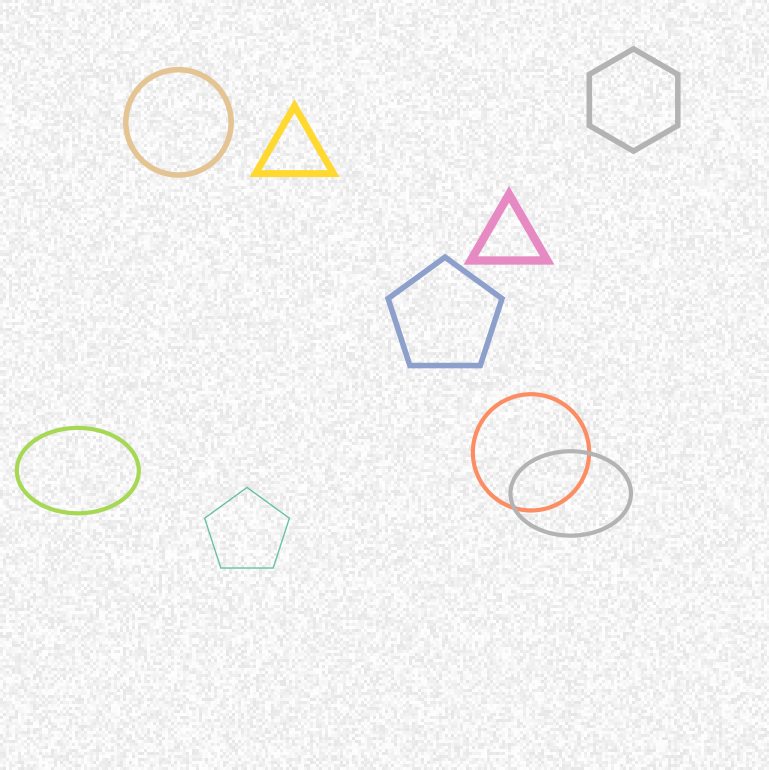[{"shape": "pentagon", "thickness": 0.5, "radius": 0.29, "center": [0.321, 0.309]}, {"shape": "circle", "thickness": 1.5, "radius": 0.38, "center": [0.69, 0.413]}, {"shape": "pentagon", "thickness": 2, "radius": 0.39, "center": [0.578, 0.588]}, {"shape": "triangle", "thickness": 3, "radius": 0.29, "center": [0.661, 0.69]}, {"shape": "oval", "thickness": 1.5, "radius": 0.4, "center": [0.101, 0.389]}, {"shape": "triangle", "thickness": 2.5, "radius": 0.29, "center": [0.382, 0.804]}, {"shape": "circle", "thickness": 2, "radius": 0.34, "center": [0.232, 0.841]}, {"shape": "hexagon", "thickness": 2, "radius": 0.33, "center": [0.823, 0.87]}, {"shape": "oval", "thickness": 1.5, "radius": 0.39, "center": [0.741, 0.359]}]